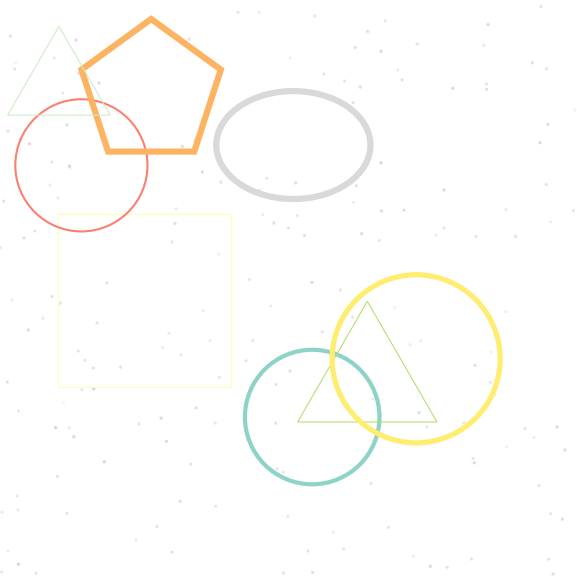[{"shape": "circle", "thickness": 2, "radius": 0.58, "center": [0.541, 0.277]}, {"shape": "square", "thickness": 0.5, "radius": 0.75, "center": [0.251, 0.478]}, {"shape": "circle", "thickness": 1, "radius": 0.57, "center": [0.141, 0.713]}, {"shape": "pentagon", "thickness": 3, "radius": 0.63, "center": [0.262, 0.839]}, {"shape": "triangle", "thickness": 0.5, "radius": 0.7, "center": [0.636, 0.338]}, {"shape": "oval", "thickness": 3, "radius": 0.67, "center": [0.508, 0.748]}, {"shape": "triangle", "thickness": 0.5, "radius": 0.51, "center": [0.102, 0.851]}, {"shape": "circle", "thickness": 2.5, "radius": 0.73, "center": [0.721, 0.378]}]